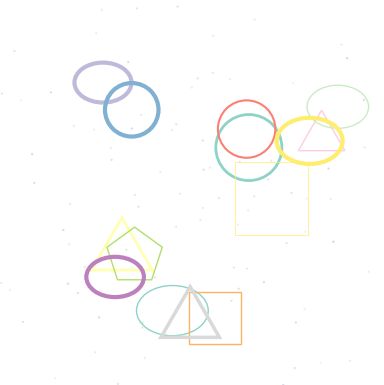[{"shape": "oval", "thickness": 1, "radius": 0.47, "center": [0.448, 0.193]}, {"shape": "circle", "thickness": 2, "radius": 0.43, "center": [0.646, 0.617]}, {"shape": "triangle", "thickness": 2, "radius": 0.45, "center": [0.317, 0.344]}, {"shape": "oval", "thickness": 3, "radius": 0.37, "center": [0.267, 0.786]}, {"shape": "circle", "thickness": 1.5, "radius": 0.37, "center": [0.641, 0.665]}, {"shape": "circle", "thickness": 3, "radius": 0.35, "center": [0.342, 0.715]}, {"shape": "square", "thickness": 1, "radius": 0.34, "center": [0.557, 0.175]}, {"shape": "pentagon", "thickness": 1, "radius": 0.38, "center": [0.35, 0.334]}, {"shape": "triangle", "thickness": 1, "radius": 0.35, "center": [0.835, 0.644]}, {"shape": "triangle", "thickness": 2.5, "radius": 0.44, "center": [0.494, 0.168]}, {"shape": "oval", "thickness": 3, "radius": 0.37, "center": [0.299, 0.281]}, {"shape": "oval", "thickness": 1, "radius": 0.4, "center": [0.877, 0.723]}, {"shape": "oval", "thickness": 3, "radius": 0.43, "center": [0.804, 0.634]}, {"shape": "square", "thickness": 0.5, "radius": 0.47, "center": [0.705, 0.484]}]